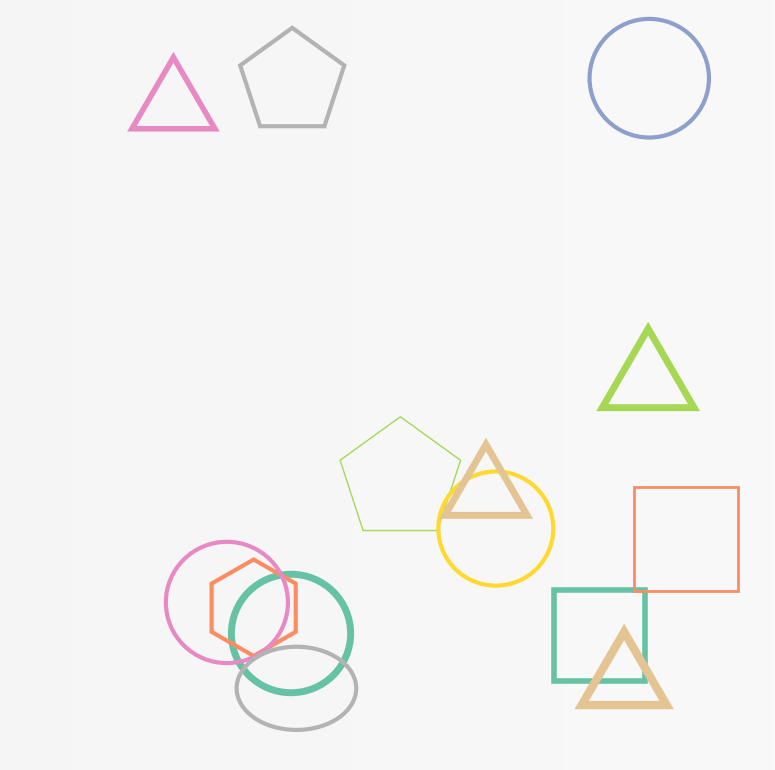[{"shape": "circle", "thickness": 2.5, "radius": 0.38, "center": [0.375, 0.177]}, {"shape": "square", "thickness": 2, "radius": 0.29, "center": [0.773, 0.174]}, {"shape": "square", "thickness": 1, "radius": 0.34, "center": [0.885, 0.3]}, {"shape": "hexagon", "thickness": 1.5, "radius": 0.31, "center": [0.327, 0.211]}, {"shape": "circle", "thickness": 1.5, "radius": 0.39, "center": [0.838, 0.898]}, {"shape": "triangle", "thickness": 2, "radius": 0.31, "center": [0.224, 0.864]}, {"shape": "circle", "thickness": 1.5, "radius": 0.39, "center": [0.293, 0.218]}, {"shape": "triangle", "thickness": 2.5, "radius": 0.34, "center": [0.836, 0.505]}, {"shape": "pentagon", "thickness": 0.5, "radius": 0.41, "center": [0.517, 0.377]}, {"shape": "circle", "thickness": 1.5, "radius": 0.37, "center": [0.64, 0.314]}, {"shape": "triangle", "thickness": 2.5, "radius": 0.31, "center": [0.627, 0.361]}, {"shape": "triangle", "thickness": 3, "radius": 0.32, "center": [0.805, 0.116]}, {"shape": "oval", "thickness": 1.5, "radius": 0.39, "center": [0.382, 0.106]}, {"shape": "pentagon", "thickness": 1.5, "radius": 0.35, "center": [0.377, 0.893]}]